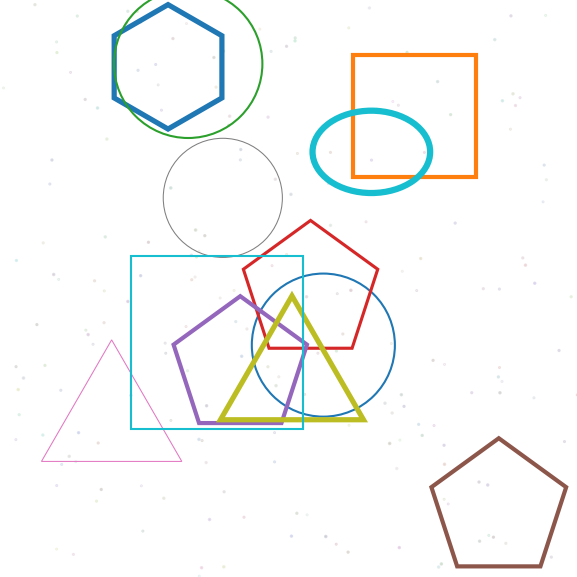[{"shape": "hexagon", "thickness": 2.5, "radius": 0.54, "center": [0.291, 0.883]}, {"shape": "circle", "thickness": 1, "radius": 0.62, "center": [0.56, 0.402]}, {"shape": "square", "thickness": 2, "radius": 0.53, "center": [0.717, 0.799]}, {"shape": "circle", "thickness": 1, "radius": 0.64, "center": [0.326, 0.889]}, {"shape": "pentagon", "thickness": 1.5, "radius": 0.61, "center": [0.538, 0.495]}, {"shape": "pentagon", "thickness": 2, "radius": 0.61, "center": [0.416, 0.365]}, {"shape": "pentagon", "thickness": 2, "radius": 0.61, "center": [0.864, 0.118]}, {"shape": "triangle", "thickness": 0.5, "radius": 0.7, "center": [0.193, 0.27]}, {"shape": "circle", "thickness": 0.5, "radius": 0.52, "center": [0.386, 0.657]}, {"shape": "triangle", "thickness": 2.5, "radius": 0.71, "center": [0.506, 0.344]}, {"shape": "square", "thickness": 1, "radius": 0.75, "center": [0.376, 0.406]}, {"shape": "oval", "thickness": 3, "radius": 0.51, "center": [0.643, 0.736]}]